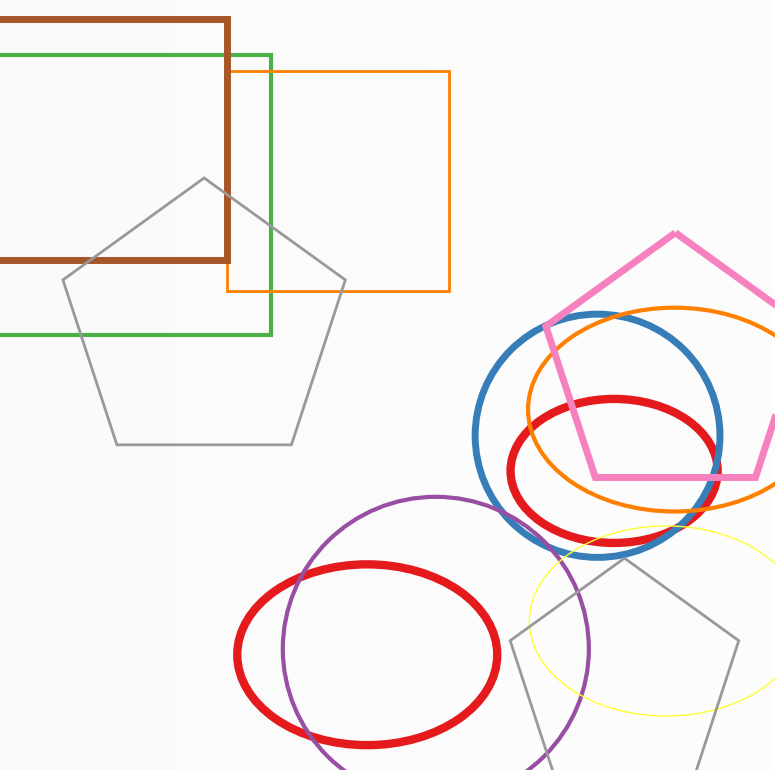[{"shape": "oval", "thickness": 3, "radius": 0.67, "center": [0.792, 0.388]}, {"shape": "oval", "thickness": 3, "radius": 0.84, "center": [0.474, 0.15]}, {"shape": "circle", "thickness": 2.5, "radius": 0.79, "center": [0.771, 0.434]}, {"shape": "square", "thickness": 1.5, "radius": 0.91, "center": [0.168, 0.747]}, {"shape": "circle", "thickness": 1.5, "radius": 0.99, "center": [0.562, 0.157]}, {"shape": "oval", "thickness": 1.5, "radius": 0.95, "center": [0.87, 0.468]}, {"shape": "square", "thickness": 1, "radius": 0.71, "center": [0.436, 0.764]}, {"shape": "oval", "thickness": 0.5, "radius": 0.88, "center": [0.859, 0.194]}, {"shape": "square", "thickness": 2.5, "radius": 0.78, "center": [0.136, 0.818]}, {"shape": "pentagon", "thickness": 2.5, "radius": 0.88, "center": [0.871, 0.522]}, {"shape": "pentagon", "thickness": 1, "radius": 0.96, "center": [0.263, 0.577]}, {"shape": "pentagon", "thickness": 1, "radius": 0.78, "center": [0.806, 0.12]}]